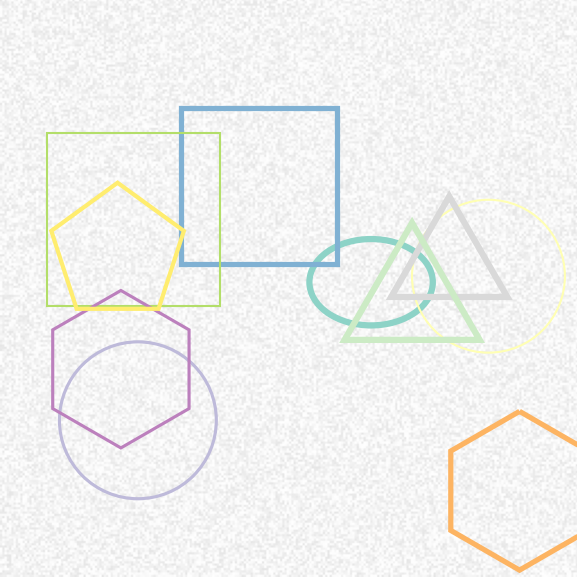[{"shape": "oval", "thickness": 3, "radius": 0.53, "center": [0.643, 0.51]}, {"shape": "circle", "thickness": 1, "radius": 0.66, "center": [0.846, 0.521]}, {"shape": "circle", "thickness": 1.5, "radius": 0.68, "center": [0.239, 0.271]}, {"shape": "square", "thickness": 2.5, "radius": 0.67, "center": [0.448, 0.677]}, {"shape": "hexagon", "thickness": 2.5, "radius": 0.69, "center": [0.9, 0.149]}, {"shape": "square", "thickness": 1, "radius": 0.75, "center": [0.231, 0.619]}, {"shape": "triangle", "thickness": 3, "radius": 0.58, "center": [0.778, 0.543]}, {"shape": "hexagon", "thickness": 1.5, "radius": 0.68, "center": [0.209, 0.36]}, {"shape": "triangle", "thickness": 3, "radius": 0.68, "center": [0.714, 0.478]}, {"shape": "pentagon", "thickness": 2, "radius": 0.6, "center": [0.204, 0.562]}]